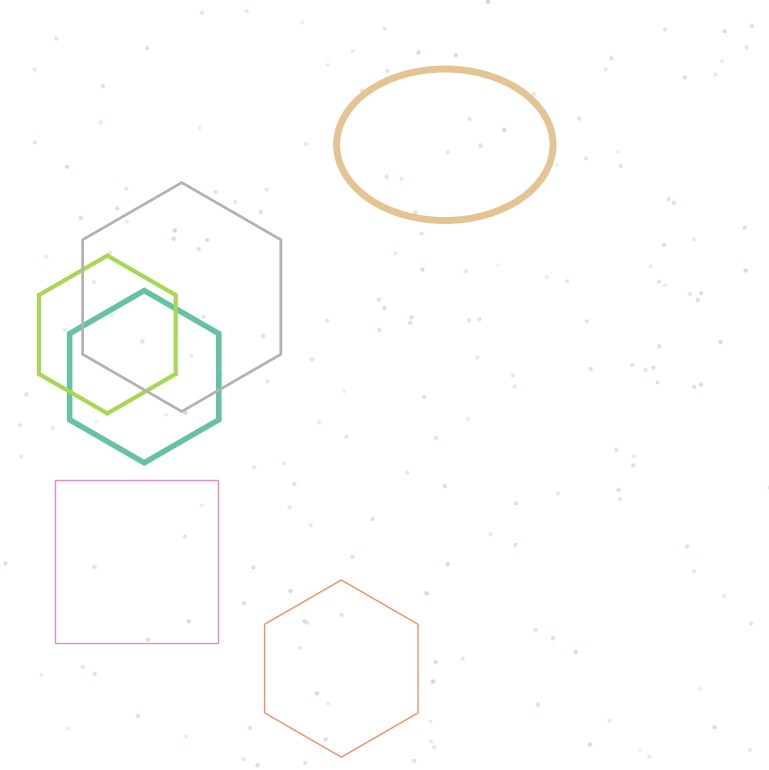[{"shape": "hexagon", "thickness": 2, "radius": 0.56, "center": [0.187, 0.511]}, {"shape": "hexagon", "thickness": 0.5, "radius": 0.58, "center": [0.443, 0.132]}, {"shape": "square", "thickness": 0.5, "radius": 0.53, "center": [0.177, 0.271]}, {"shape": "hexagon", "thickness": 1.5, "radius": 0.51, "center": [0.139, 0.566]}, {"shape": "oval", "thickness": 2.5, "radius": 0.7, "center": [0.578, 0.812]}, {"shape": "hexagon", "thickness": 1, "radius": 0.74, "center": [0.236, 0.614]}]